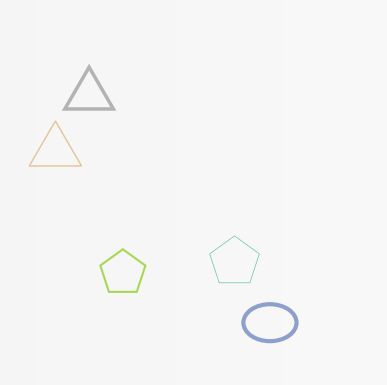[{"shape": "pentagon", "thickness": 0.5, "radius": 0.34, "center": [0.605, 0.32]}, {"shape": "oval", "thickness": 3, "radius": 0.34, "center": [0.697, 0.162]}, {"shape": "pentagon", "thickness": 1.5, "radius": 0.31, "center": [0.317, 0.291]}, {"shape": "triangle", "thickness": 1, "radius": 0.39, "center": [0.143, 0.608]}, {"shape": "triangle", "thickness": 2.5, "radius": 0.36, "center": [0.23, 0.753]}]